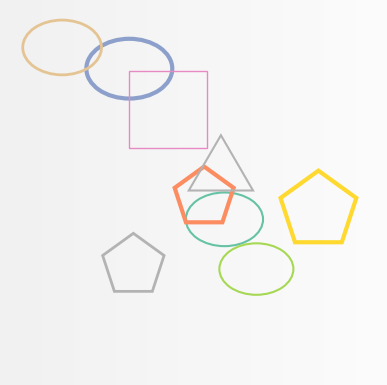[{"shape": "oval", "thickness": 1.5, "radius": 0.5, "center": [0.579, 0.43]}, {"shape": "pentagon", "thickness": 3, "radius": 0.4, "center": [0.527, 0.487]}, {"shape": "oval", "thickness": 3, "radius": 0.55, "center": [0.334, 0.822]}, {"shape": "square", "thickness": 1, "radius": 0.5, "center": [0.433, 0.716]}, {"shape": "oval", "thickness": 1.5, "radius": 0.48, "center": [0.662, 0.301]}, {"shape": "pentagon", "thickness": 3, "radius": 0.51, "center": [0.822, 0.454]}, {"shape": "oval", "thickness": 2, "radius": 0.51, "center": [0.16, 0.877]}, {"shape": "triangle", "thickness": 1.5, "radius": 0.48, "center": [0.57, 0.553]}, {"shape": "pentagon", "thickness": 2, "radius": 0.42, "center": [0.344, 0.311]}]